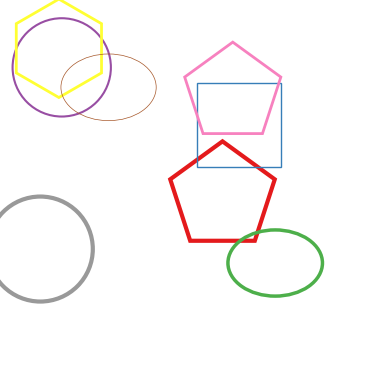[{"shape": "pentagon", "thickness": 3, "radius": 0.71, "center": [0.578, 0.49]}, {"shape": "square", "thickness": 1, "radius": 0.55, "center": [0.622, 0.675]}, {"shape": "oval", "thickness": 2.5, "radius": 0.61, "center": [0.715, 0.317]}, {"shape": "circle", "thickness": 1.5, "radius": 0.64, "center": [0.16, 0.825]}, {"shape": "hexagon", "thickness": 2, "radius": 0.64, "center": [0.153, 0.875]}, {"shape": "oval", "thickness": 0.5, "radius": 0.62, "center": [0.282, 0.773]}, {"shape": "pentagon", "thickness": 2, "radius": 0.66, "center": [0.605, 0.759]}, {"shape": "circle", "thickness": 3, "radius": 0.68, "center": [0.105, 0.353]}]